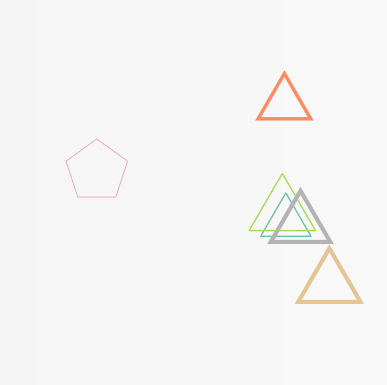[{"shape": "triangle", "thickness": 1, "radius": 0.38, "center": [0.738, 0.424]}, {"shape": "triangle", "thickness": 2.5, "radius": 0.39, "center": [0.734, 0.731]}, {"shape": "pentagon", "thickness": 0.5, "radius": 0.42, "center": [0.25, 0.556]}, {"shape": "triangle", "thickness": 1, "radius": 0.5, "center": [0.729, 0.451]}, {"shape": "triangle", "thickness": 3, "radius": 0.46, "center": [0.85, 0.262]}, {"shape": "triangle", "thickness": 3, "radius": 0.44, "center": [0.776, 0.416]}]